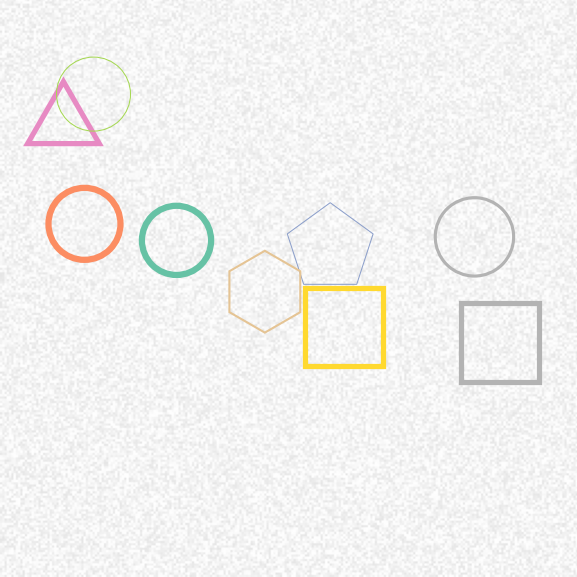[{"shape": "circle", "thickness": 3, "radius": 0.3, "center": [0.306, 0.583]}, {"shape": "circle", "thickness": 3, "radius": 0.31, "center": [0.146, 0.612]}, {"shape": "pentagon", "thickness": 0.5, "radius": 0.39, "center": [0.572, 0.57]}, {"shape": "triangle", "thickness": 2.5, "radius": 0.36, "center": [0.11, 0.786]}, {"shape": "circle", "thickness": 0.5, "radius": 0.32, "center": [0.162, 0.836]}, {"shape": "square", "thickness": 2.5, "radius": 0.34, "center": [0.596, 0.434]}, {"shape": "hexagon", "thickness": 1, "radius": 0.35, "center": [0.459, 0.494]}, {"shape": "square", "thickness": 2.5, "radius": 0.34, "center": [0.865, 0.406]}, {"shape": "circle", "thickness": 1.5, "radius": 0.34, "center": [0.822, 0.589]}]